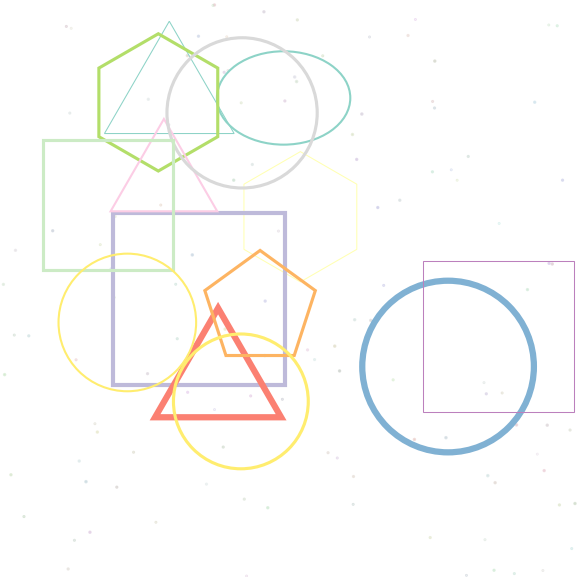[{"shape": "triangle", "thickness": 0.5, "radius": 0.65, "center": [0.293, 0.833]}, {"shape": "oval", "thickness": 1, "radius": 0.58, "center": [0.491, 0.83]}, {"shape": "hexagon", "thickness": 0.5, "radius": 0.56, "center": [0.52, 0.624]}, {"shape": "square", "thickness": 2, "radius": 0.74, "center": [0.345, 0.482]}, {"shape": "triangle", "thickness": 3, "radius": 0.63, "center": [0.378, 0.34]}, {"shape": "circle", "thickness": 3, "radius": 0.74, "center": [0.776, 0.364]}, {"shape": "pentagon", "thickness": 1.5, "radius": 0.5, "center": [0.45, 0.465]}, {"shape": "hexagon", "thickness": 1.5, "radius": 0.59, "center": [0.274, 0.822]}, {"shape": "triangle", "thickness": 1, "radius": 0.53, "center": [0.284, 0.687]}, {"shape": "circle", "thickness": 1.5, "radius": 0.65, "center": [0.419, 0.804]}, {"shape": "square", "thickness": 0.5, "radius": 0.66, "center": [0.863, 0.417]}, {"shape": "square", "thickness": 1.5, "radius": 0.56, "center": [0.187, 0.644]}, {"shape": "circle", "thickness": 1, "radius": 0.6, "center": [0.22, 0.441]}, {"shape": "circle", "thickness": 1.5, "radius": 0.58, "center": [0.417, 0.304]}]